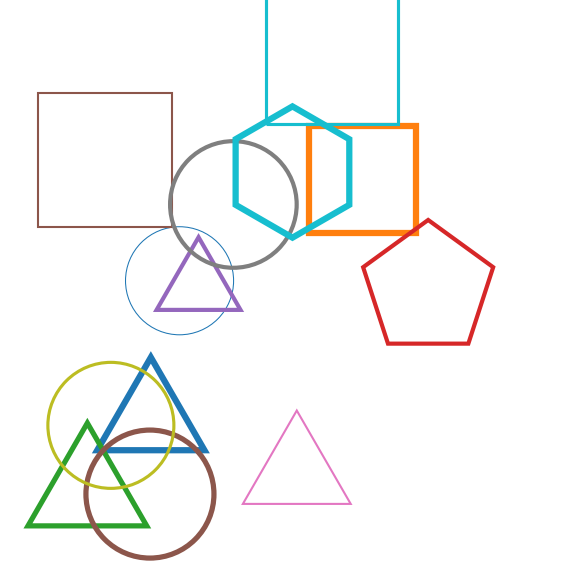[{"shape": "triangle", "thickness": 3, "radius": 0.54, "center": [0.261, 0.273]}, {"shape": "circle", "thickness": 0.5, "radius": 0.47, "center": [0.311, 0.513]}, {"shape": "square", "thickness": 3, "radius": 0.46, "center": [0.627, 0.688]}, {"shape": "triangle", "thickness": 2.5, "radius": 0.59, "center": [0.151, 0.148]}, {"shape": "pentagon", "thickness": 2, "radius": 0.59, "center": [0.741, 0.5]}, {"shape": "triangle", "thickness": 2, "radius": 0.42, "center": [0.344, 0.504]}, {"shape": "square", "thickness": 1, "radius": 0.58, "center": [0.182, 0.723]}, {"shape": "circle", "thickness": 2.5, "radius": 0.55, "center": [0.26, 0.144]}, {"shape": "triangle", "thickness": 1, "radius": 0.54, "center": [0.514, 0.18]}, {"shape": "circle", "thickness": 2, "radius": 0.55, "center": [0.404, 0.645]}, {"shape": "circle", "thickness": 1.5, "radius": 0.55, "center": [0.192, 0.263]}, {"shape": "square", "thickness": 1.5, "radius": 0.57, "center": [0.575, 0.898]}, {"shape": "hexagon", "thickness": 3, "radius": 0.57, "center": [0.506, 0.701]}]